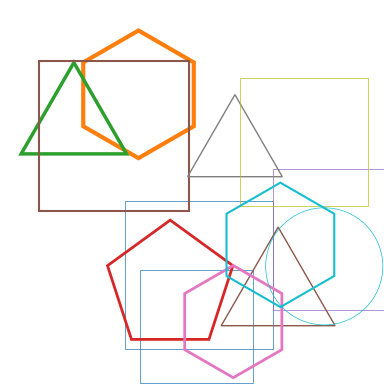[{"shape": "square", "thickness": 0.5, "radius": 0.73, "center": [0.511, 0.152]}, {"shape": "square", "thickness": 0.5, "radius": 0.96, "center": [0.517, 0.285]}, {"shape": "hexagon", "thickness": 3, "radius": 0.83, "center": [0.36, 0.755]}, {"shape": "triangle", "thickness": 2.5, "radius": 0.79, "center": [0.192, 0.679]}, {"shape": "pentagon", "thickness": 2, "radius": 0.86, "center": [0.442, 0.257]}, {"shape": "square", "thickness": 0.5, "radius": 0.92, "center": [0.892, 0.377]}, {"shape": "triangle", "thickness": 1, "radius": 0.85, "center": [0.722, 0.239]}, {"shape": "square", "thickness": 1.5, "radius": 0.97, "center": [0.296, 0.647]}, {"shape": "hexagon", "thickness": 2, "radius": 0.73, "center": [0.606, 0.165]}, {"shape": "triangle", "thickness": 1, "radius": 0.71, "center": [0.61, 0.612]}, {"shape": "square", "thickness": 0.5, "radius": 0.83, "center": [0.789, 0.632]}, {"shape": "hexagon", "thickness": 1.5, "radius": 0.81, "center": [0.728, 0.364]}, {"shape": "circle", "thickness": 0.5, "radius": 0.76, "center": [0.842, 0.308]}]